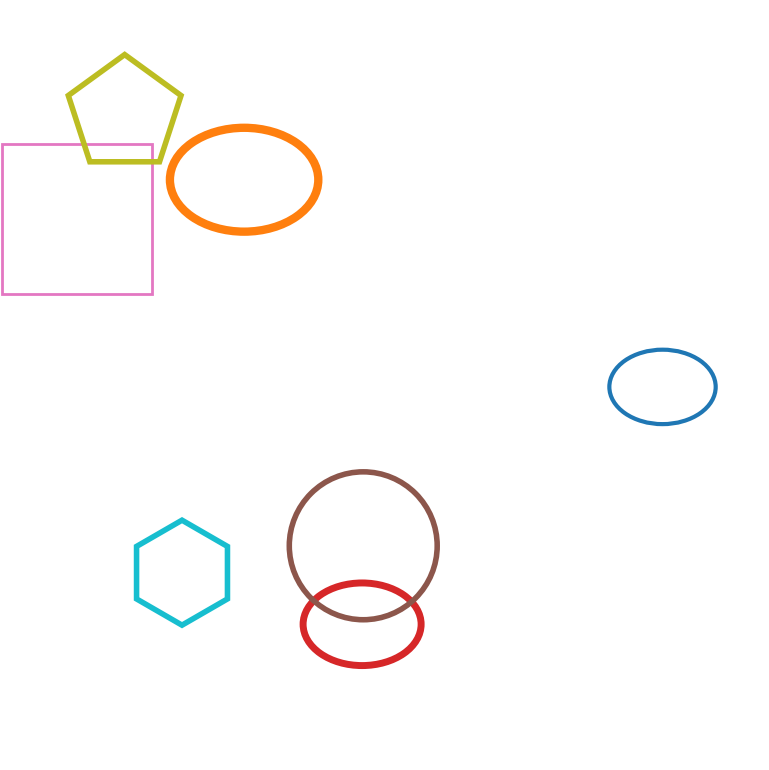[{"shape": "oval", "thickness": 1.5, "radius": 0.35, "center": [0.86, 0.498]}, {"shape": "oval", "thickness": 3, "radius": 0.48, "center": [0.317, 0.767]}, {"shape": "oval", "thickness": 2.5, "radius": 0.38, "center": [0.47, 0.189]}, {"shape": "circle", "thickness": 2, "radius": 0.48, "center": [0.472, 0.291]}, {"shape": "square", "thickness": 1, "radius": 0.49, "center": [0.1, 0.716]}, {"shape": "pentagon", "thickness": 2, "radius": 0.38, "center": [0.162, 0.852]}, {"shape": "hexagon", "thickness": 2, "radius": 0.34, "center": [0.236, 0.256]}]